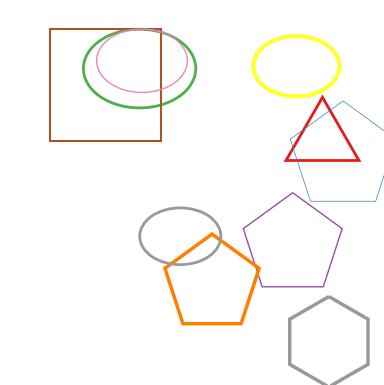[{"shape": "triangle", "thickness": 2, "radius": 0.55, "center": [0.838, 0.638]}, {"shape": "pentagon", "thickness": 0.5, "radius": 0.72, "center": [0.891, 0.594]}, {"shape": "oval", "thickness": 2, "radius": 0.73, "center": [0.363, 0.822]}, {"shape": "pentagon", "thickness": 1, "radius": 0.68, "center": [0.76, 0.364]}, {"shape": "pentagon", "thickness": 2.5, "radius": 0.64, "center": [0.551, 0.263]}, {"shape": "oval", "thickness": 3, "radius": 0.56, "center": [0.77, 0.828]}, {"shape": "square", "thickness": 1.5, "radius": 0.72, "center": [0.273, 0.779]}, {"shape": "oval", "thickness": 1, "radius": 0.59, "center": [0.369, 0.842]}, {"shape": "oval", "thickness": 2, "radius": 0.53, "center": [0.468, 0.386]}, {"shape": "hexagon", "thickness": 2.5, "radius": 0.59, "center": [0.854, 0.112]}]